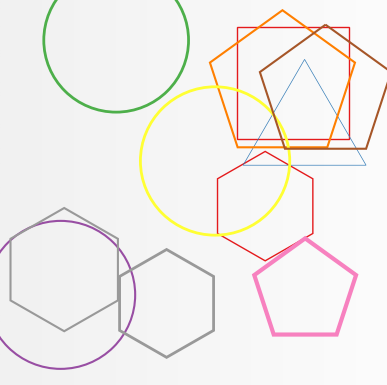[{"shape": "square", "thickness": 1, "radius": 0.72, "center": [0.757, 0.784]}, {"shape": "hexagon", "thickness": 1, "radius": 0.71, "center": [0.684, 0.465]}, {"shape": "triangle", "thickness": 0.5, "radius": 0.92, "center": [0.786, 0.662]}, {"shape": "circle", "thickness": 2, "radius": 0.93, "center": [0.3, 0.896]}, {"shape": "circle", "thickness": 1.5, "radius": 0.96, "center": [0.157, 0.234]}, {"shape": "pentagon", "thickness": 1.5, "radius": 0.98, "center": [0.729, 0.777]}, {"shape": "circle", "thickness": 2, "radius": 0.96, "center": [0.555, 0.582]}, {"shape": "pentagon", "thickness": 1.5, "radius": 0.89, "center": [0.84, 0.758]}, {"shape": "pentagon", "thickness": 3, "radius": 0.69, "center": [0.788, 0.243]}, {"shape": "hexagon", "thickness": 2, "radius": 0.7, "center": [0.43, 0.212]}, {"shape": "hexagon", "thickness": 1.5, "radius": 0.8, "center": [0.166, 0.3]}]